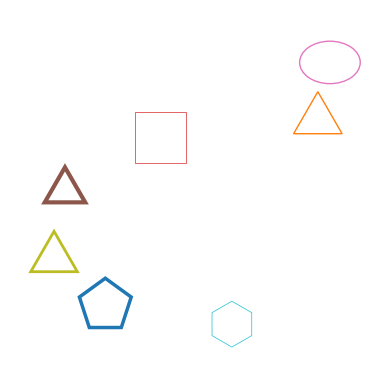[{"shape": "pentagon", "thickness": 2.5, "radius": 0.35, "center": [0.274, 0.207]}, {"shape": "triangle", "thickness": 1, "radius": 0.36, "center": [0.826, 0.689]}, {"shape": "square", "thickness": 0.5, "radius": 0.33, "center": [0.418, 0.642]}, {"shape": "triangle", "thickness": 3, "radius": 0.3, "center": [0.169, 0.505]}, {"shape": "oval", "thickness": 1, "radius": 0.39, "center": [0.857, 0.838]}, {"shape": "triangle", "thickness": 2, "radius": 0.35, "center": [0.14, 0.329]}, {"shape": "hexagon", "thickness": 0.5, "radius": 0.3, "center": [0.602, 0.158]}]